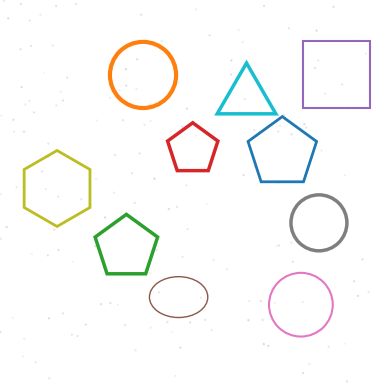[{"shape": "pentagon", "thickness": 2, "radius": 0.47, "center": [0.733, 0.604]}, {"shape": "circle", "thickness": 3, "radius": 0.43, "center": [0.371, 0.805]}, {"shape": "pentagon", "thickness": 2.5, "radius": 0.43, "center": [0.328, 0.358]}, {"shape": "pentagon", "thickness": 2.5, "radius": 0.34, "center": [0.501, 0.612]}, {"shape": "square", "thickness": 1.5, "radius": 0.43, "center": [0.874, 0.807]}, {"shape": "oval", "thickness": 1, "radius": 0.38, "center": [0.464, 0.228]}, {"shape": "circle", "thickness": 1.5, "radius": 0.41, "center": [0.782, 0.209]}, {"shape": "circle", "thickness": 2.5, "radius": 0.36, "center": [0.828, 0.421]}, {"shape": "hexagon", "thickness": 2, "radius": 0.49, "center": [0.148, 0.51]}, {"shape": "triangle", "thickness": 2.5, "radius": 0.44, "center": [0.64, 0.748]}]